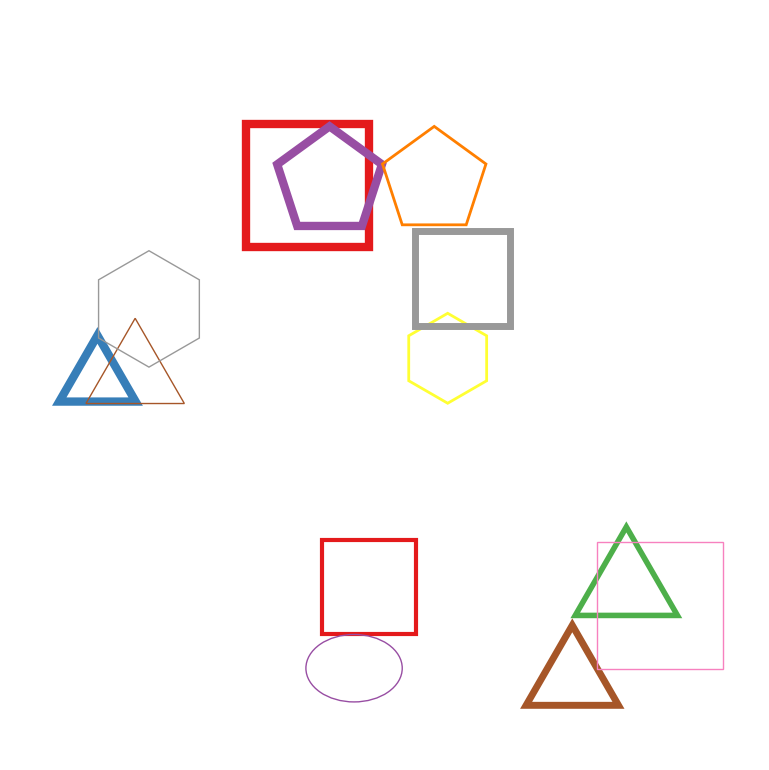[{"shape": "square", "thickness": 3, "radius": 0.4, "center": [0.399, 0.759]}, {"shape": "square", "thickness": 1.5, "radius": 0.31, "center": [0.479, 0.238]}, {"shape": "triangle", "thickness": 3, "radius": 0.29, "center": [0.127, 0.507]}, {"shape": "triangle", "thickness": 2, "radius": 0.38, "center": [0.813, 0.239]}, {"shape": "pentagon", "thickness": 3, "radius": 0.36, "center": [0.428, 0.764]}, {"shape": "oval", "thickness": 0.5, "radius": 0.31, "center": [0.46, 0.132]}, {"shape": "pentagon", "thickness": 1, "radius": 0.35, "center": [0.564, 0.765]}, {"shape": "hexagon", "thickness": 1, "radius": 0.29, "center": [0.581, 0.535]}, {"shape": "triangle", "thickness": 0.5, "radius": 0.37, "center": [0.176, 0.513]}, {"shape": "triangle", "thickness": 2.5, "radius": 0.35, "center": [0.743, 0.119]}, {"shape": "square", "thickness": 0.5, "radius": 0.41, "center": [0.857, 0.214]}, {"shape": "square", "thickness": 2.5, "radius": 0.31, "center": [0.6, 0.638]}, {"shape": "hexagon", "thickness": 0.5, "radius": 0.38, "center": [0.193, 0.599]}]